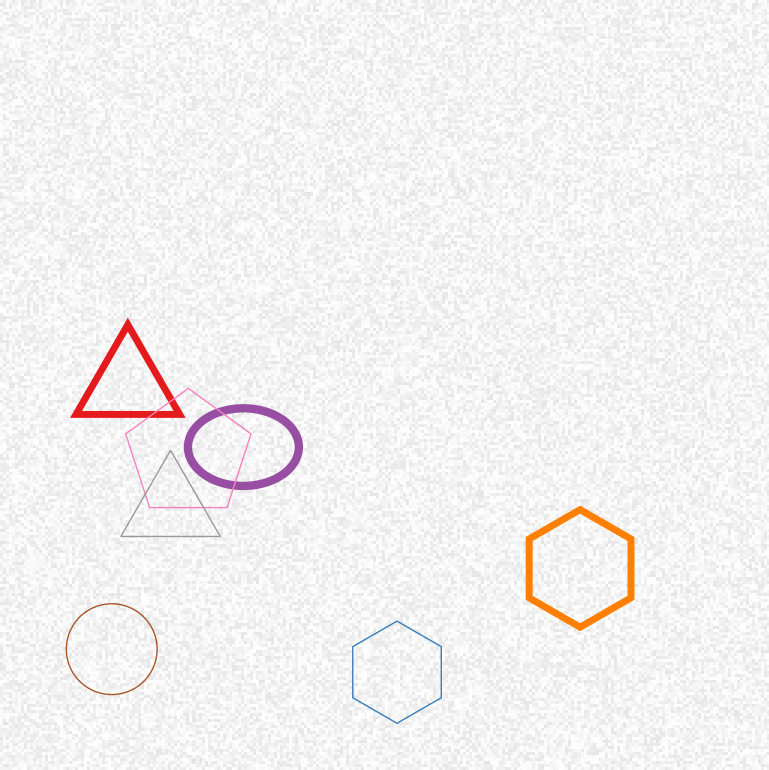[{"shape": "triangle", "thickness": 2.5, "radius": 0.39, "center": [0.166, 0.501]}, {"shape": "hexagon", "thickness": 0.5, "radius": 0.33, "center": [0.516, 0.127]}, {"shape": "oval", "thickness": 3, "radius": 0.36, "center": [0.316, 0.419]}, {"shape": "hexagon", "thickness": 2.5, "radius": 0.38, "center": [0.753, 0.262]}, {"shape": "circle", "thickness": 0.5, "radius": 0.29, "center": [0.145, 0.157]}, {"shape": "pentagon", "thickness": 0.5, "radius": 0.43, "center": [0.245, 0.41]}, {"shape": "triangle", "thickness": 0.5, "radius": 0.37, "center": [0.221, 0.341]}]